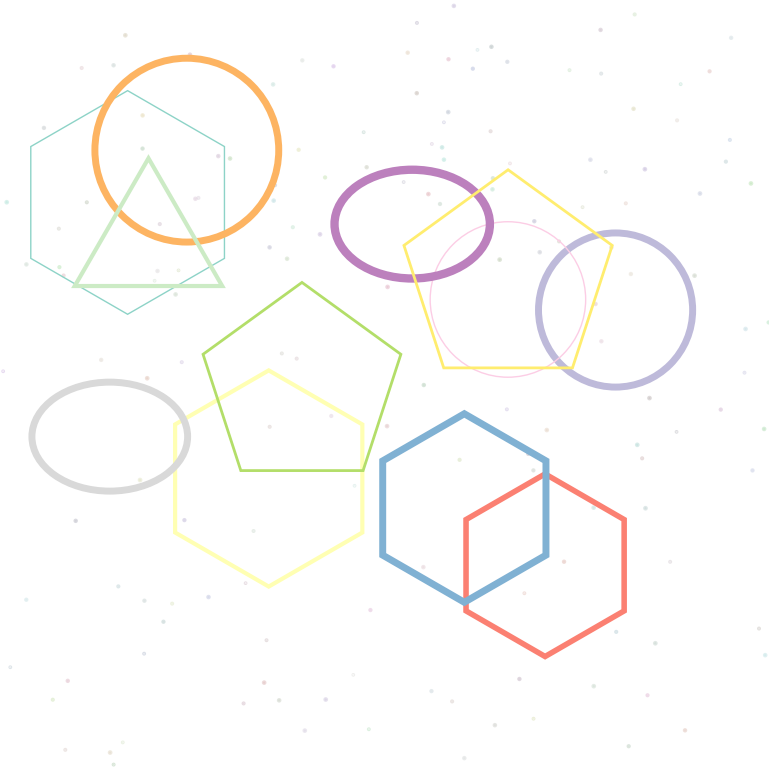[{"shape": "hexagon", "thickness": 0.5, "radius": 0.73, "center": [0.166, 0.737]}, {"shape": "hexagon", "thickness": 1.5, "radius": 0.7, "center": [0.349, 0.379]}, {"shape": "circle", "thickness": 2.5, "radius": 0.5, "center": [0.799, 0.597]}, {"shape": "hexagon", "thickness": 2, "radius": 0.59, "center": [0.708, 0.266]}, {"shape": "hexagon", "thickness": 2.5, "radius": 0.61, "center": [0.603, 0.34]}, {"shape": "circle", "thickness": 2.5, "radius": 0.6, "center": [0.243, 0.805]}, {"shape": "pentagon", "thickness": 1, "radius": 0.68, "center": [0.392, 0.498]}, {"shape": "circle", "thickness": 0.5, "radius": 0.5, "center": [0.66, 0.611]}, {"shape": "oval", "thickness": 2.5, "radius": 0.51, "center": [0.143, 0.433]}, {"shape": "oval", "thickness": 3, "radius": 0.5, "center": [0.535, 0.709]}, {"shape": "triangle", "thickness": 1.5, "radius": 0.55, "center": [0.193, 0.684]}, {"shape": "pentagon", "thickness": 1, "radius": 0.71, "center": [0.66, 0.637]}]